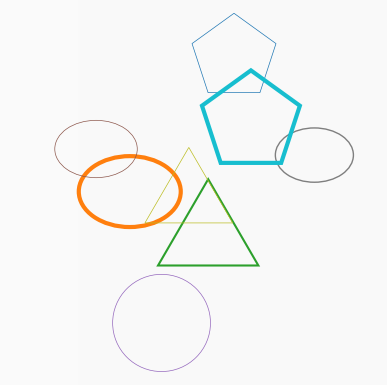[{"shape": "pentagon", "thickness": 0.5, "radius": 0.57, "center": [0.604, 0.852]}, {"shape": "oval", "thickness": 3, "radius": 0.66, "center": [0.335, 0.502]}, {"shape": "triangle", "thickness": 1.5, "radius": 0.75, "center": [0.537, 0.385]}, {"shape": "circle", "thickness": 0.5, "radius": 0.63, "center": [0.417, 0.161]}, {"shape": "oval", "thickness": 0.5, "radius": 0.53, "center": [0.248, 0.613]}, {"shape": "oval", "thickness": 1, "radius": 0.5, "center": [0.811, 0.597]}, {"shape": "triangle", "thickness": 0.5, "radius": 0.65, "center": [0.487, 0.486]}, {"shape": "pentagon", "thickness": 3, "radius": 0.66, "center": [0.648, 0.684]}]